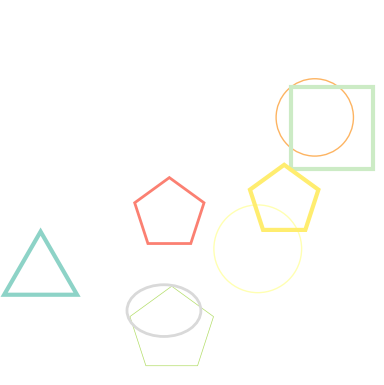[{"shape": "triangle", "thickness": 3, "radius": 0.55, "center": [0.105, 0.289]}, {"shape": "circle", "thickness": 1, "radius": 0.57, "center": [0.669, 0.354]}, {"shape": "pentagon", "thickness": 2, "radius": 0.47, "center": [0.44, 0.444]}, {"shape": "circle", "thickness": 1, "radius": 0.5, "center": [0.818, 0.695]}, {"shape": "pentagon", "thickness": 0.5, "radius": 0.57, "center": [0.446, 0.142]}, {"shape": "oval", "thickness": 2, "radius": 0.48, "center": [0.426, 0.193]}, {"shape": "square", "thickness": 3, "radius": 0.53, "center": [0.862, 0.668]}, {"shape": "pentagon", "thickness": 3, "radius": 0.47, "center": [0.738, 0.478]}]